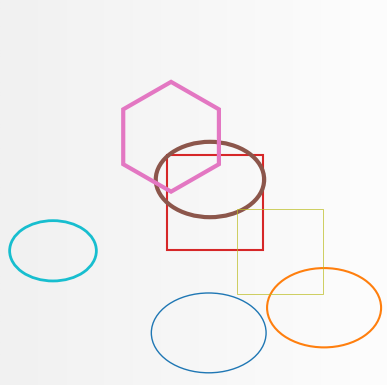[{"shape": "oval", "thickness": 1, "radius": 0.74, "center": [0.539, 0.135]}, {"shape": "oval", "thickness": 1.5, "radius": 0.74, "center": [0.836, 0.201]}, {"shape": "square", "thickness": 1.5, "radius": 0.62, "center": [0.555, 0.474]}, {"shape": "oval", "thickness": 3, "radius": 0.7, "center": [0.542, 0.534]}, {"shape": "hexagon", "thickness": 3, "radius": 0.71, "center": [0.441, 0.645]}, {"shape": "square", "thickness": 0.5, "radius": 0.55, "center": [0.722, 0.346]}, {"shape": "oval", "thickness": 2, "radius": 0.56, "center": [0.137, 0.349]}]